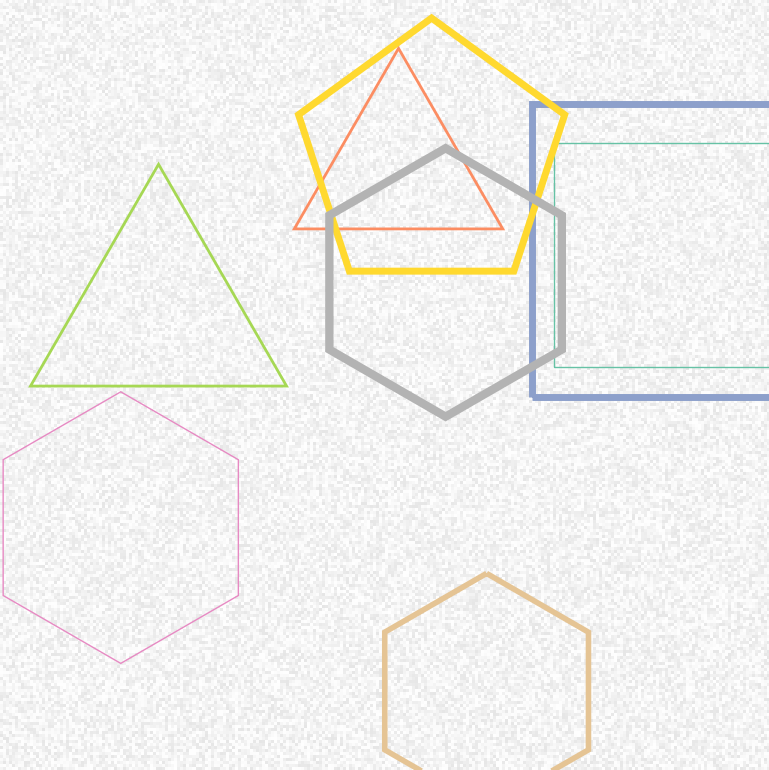[{"shape": "square", "thickness": 0.5, "radius": 0.73, "center": [0.865, 0.668]}, {"shape": "triangle", "thickness": 1, "radius": 0.78, "center": [0.518, 0.781]}, {"shape": "square", "thickness": 2.5, "radius": 0.95, "center": [0.881, 0.675]}, {"shape": "hexagon", "thickness": 0.5, "radius": 0.88, "center": [0.157, 0.315]}, {"shape": "triangle", "thickness": 1, "radius": 0.96, "center": [0.206, 0.595]}, {"shape": "pentagon", "thickness": 2.5, "radius": 0.91, "center": [0.561, 0.795]}, {"shape": "hexagon", "thickness": 2, "radius": 0.76, "center": [0.632, 0.103]}, {"shape": "hexagon", "thickness": 3, "radius": 0.87, "center": [0.579, 0.633]}]